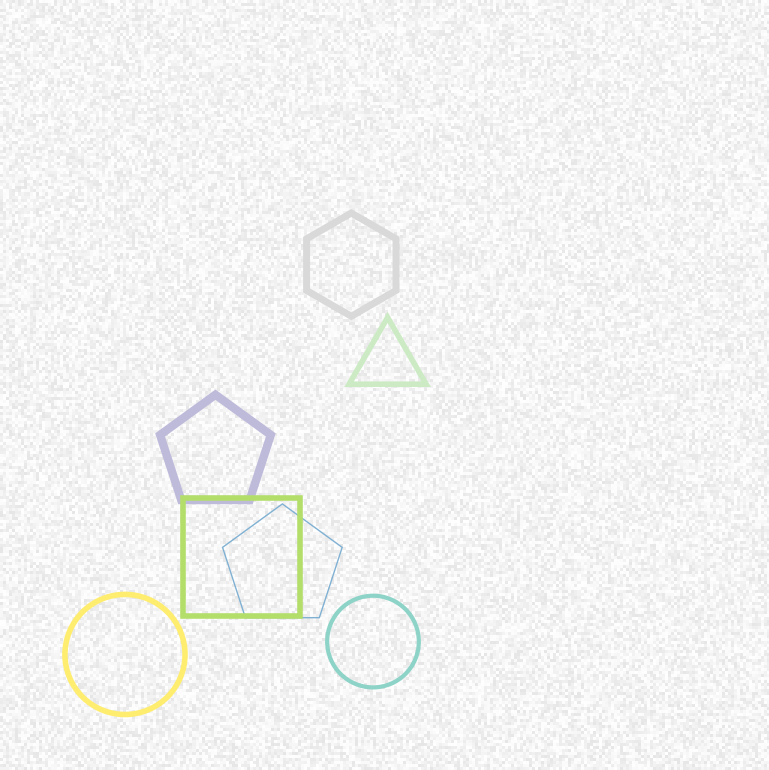[{"shape": "circle", "thickness": 1.5, "radius": 0.3, "center": [0.484, 0.167]}, {"shape": "pentagon", "thickness": 3, "radius": 0.38, "center": [0.28, 0.412]}, {"shape": "pentagon", "thickness": 0.5, "radius": 0.41, "center": [0.367, 0.264]}, {"shape": "square", "thickness": 2, "radius": 0.38, "center": [0.314, 0.277]}, {"shape": "hexagon", "thickness": 2.5, "radius": 0.34, "center": [0.456, 0.656]}, {"shape": "triangle", "thickness": 2, "radius": 0.29, "center": [0.503, 0.53]}, {"shape": "circle", "thickness": 2, "radius": 0.39, "center": [0.162, 0.15]}]